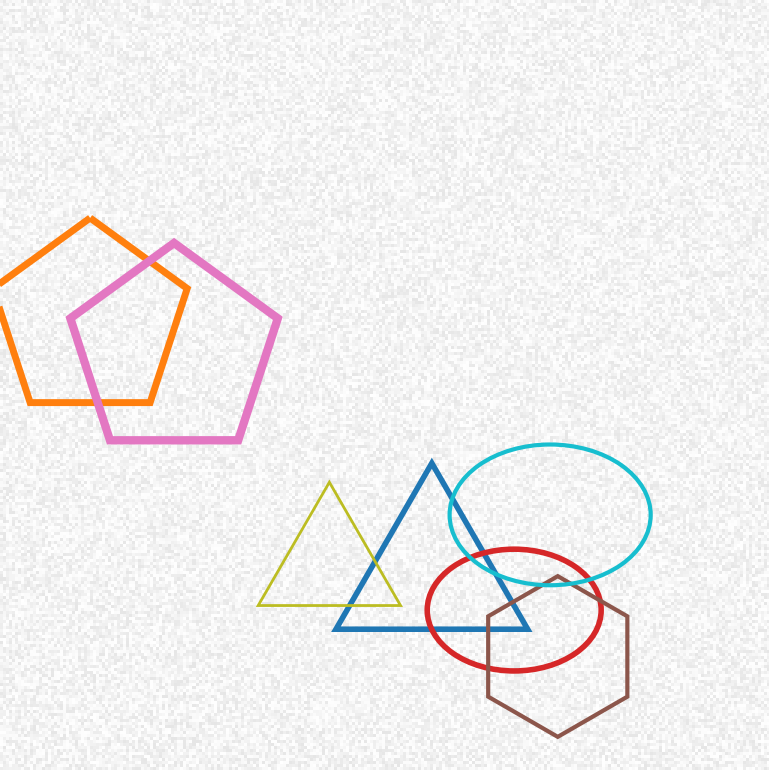[{"shape": "triangle", "thickness": 2, "radius": 0.72, "center": [0.561, 0.255]}, {"shape": "pentagon", "thickness": 2.5, "radius": 0.66, "center": [0.117, 0.584]}, {"shape": "oval", "thickness": 2, "radius": 0.56, "center": [0.668, 0.208]}, {"shape": "hexagon", "thickness": 1.5, "radius": 0.52, "center": [0.724, 0.147]}, {"shape": "pentagon", "thickness": 3, "radius": 0.71, "center": [0.226, 0.543]}, {"shape": "triangle", "thickness": 1, "radius": 0.53, "center": [0.428, 0.267]}, {"shape": "oval", "thickness": 1.5, "radius": 0.65, "center": [0.714, 0.331]}]